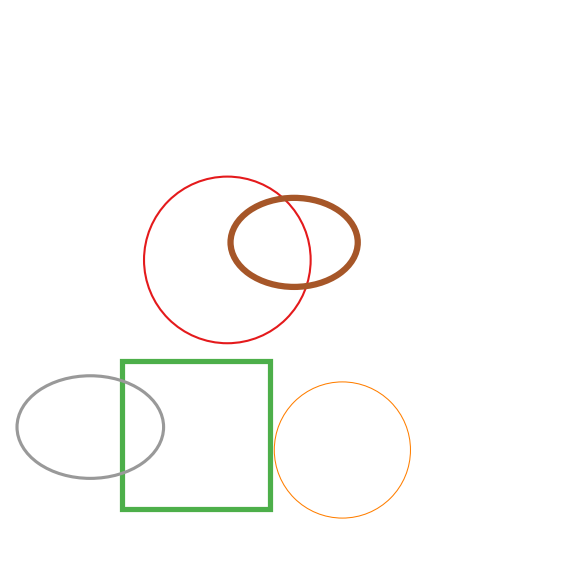[{"shape": "circle", "thickness": 1, "radius": 0.72, "center": [0.394, 0.549]}, {"shape": "square", "thickness": 2.5, "radius": 0.64, "center": [0.339, 0.246]}, {"shape": "circle", "thickness": 0.5, "radius": 0.59, "center": [0.593, 0.22]}, {"shape": "oval", "thickness": 3, "radius": 0.55, "center": [0.509, 0.579]}, {"shape": "oval", "thickness": 1.5, "radius": 0.63, "center": [0.156, 0.26]}]